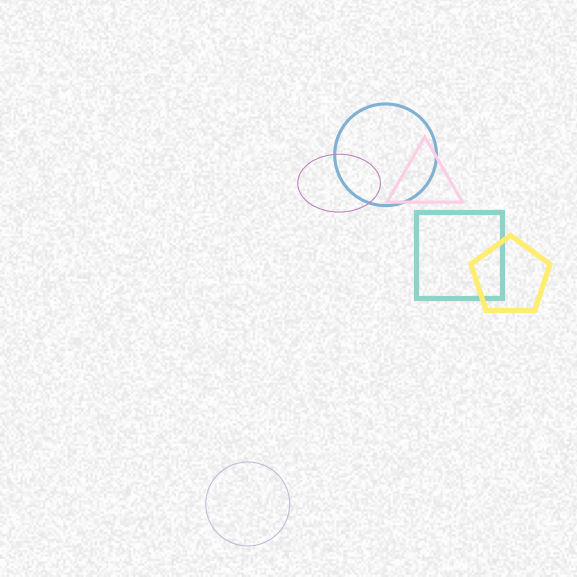[{"shape": "square", "thickness": 2.5, "radius": 0.37, "center": [0.795, 0.557]}, {"shape": "circle", "thickness": 0.5, "radius": 0.36, "center": [0.429, 0.126]}, {"shape": "circle", "thickness": 1.5, "radius": 0.44, "center": [0.668, 0.731]}, {"shape": "triangle", "thickness": 1.5, "radius": 0.38, "center": [0.735, 0.687]}, {"shape": "oval", "thickness": 0.5, "radius": 0.36, "center": [0.587, 0.682]}, {"shape": "pentagon", "thickness": 2.5, "radius": 0.36, "center": [0.884, 0.52]}]